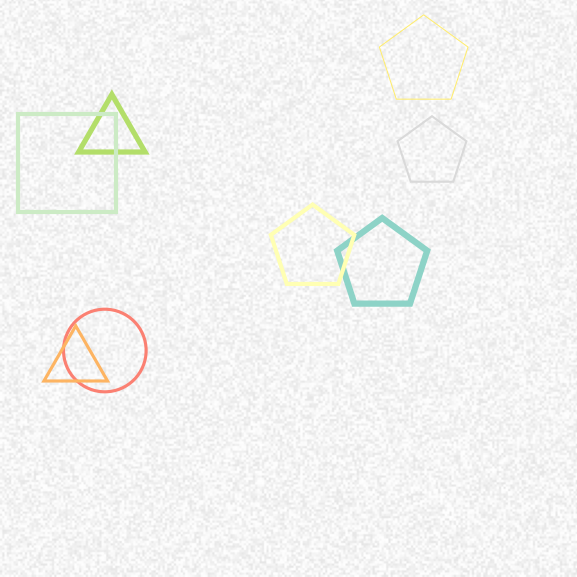[{"shape": "pentagon", "thickness": 3, "radius": 0.41, "center": [0.662, 0.54]}, {"shape": "pentagon", "thickness": 2, "radius": 0.38, "center": [0.541, 0.569]}, {"shape": "circle", "thickness": 1.5, "radius": 0.36, "center": [0.182, 0.392]}, {"shape": "triangle", "thickness": 1.5, "radius": 0.32, "center": [0.131, 0.371]}, {"shape": "triangle", "thickness": 2.5, "radius": 0.33, "center": [0.194, 0.769]}, {"shape": "pentagon", "thickness": 1, "radius": 0.31, "center": [0.748, 0.735]}, {"shape": "square", "thickness": 2, "radius": 0.42, "center": [0.116, 0.717]}, {"shape": "pentagon", "thickness": 0.5, "radius": 0.4, "center": [0.734, 0.893]}]